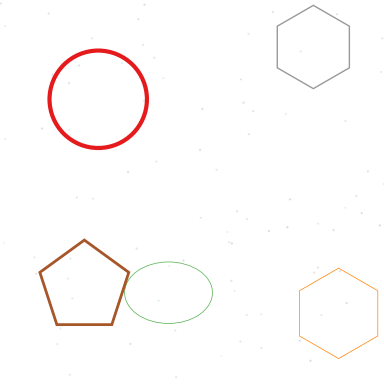[{"shape": "circle", "thickness": 3, "radius": 0.63, "center": [0.255, 0.742]}, {"shape": "oval", "thickness": 0.5, "radius": 0.57, "center": [0.438, 0.24]}, {"shape": "hexagon", "thickness": 0.5, "radius": 0.59, "center": [0.88, 0.186]}, {"shape": "pentagon", "thickness": 2, "radius": 0.61, "center": [0.219, 0.255]}, {"shape": "hexagon", "thickness": 1, "radius": 0.54, "center": [0.814, 0.878]}]